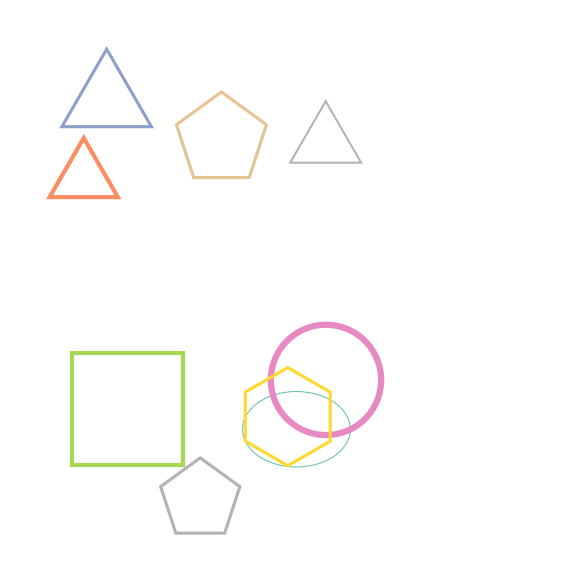[{"shape": "oval", "thickness": 0.5, "radius": 0.47, "center": [0.513, 0.256]}, {"shape": "triangle", "thickness": 2, "radius": 0.34, "center": [0.145, 0.692]}, {"shape": "triangle", "thickness": 1.5, "radius": 0.45, "center": [0.185, 0.825]}, {"shape": "circle", "thickness": 3, "radius": 0.48, "center": [0.564, 0.341]}, {"shape": "square", "thickness": 2, "radius": 0.48, "center": [0.221, 0.291]}, {"shape": "hexagon", "thickness": 1.5, "radius": 0.42, "center": [0.498, 0.278]}, {"shape": "pentagon", "thickness": 1.5, "radius": 0.41, "center": [0.383, 0.758]}, {"shape": "triangle", "thickness": 1, "radius": 0.35, "center": [0.564, 0.753]}, {"shape": "pentagon", "thickness": 1.5, "radius": 0.36, "center": [0.347, 0.134]}]